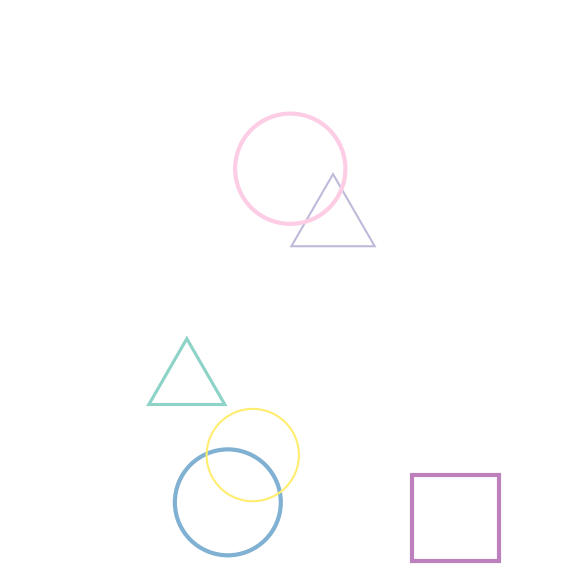[{"shape": "triangle", "thickness": 1.5, "radius": 0.38, "center": [0.323, 0.337]}, {"shape": "triangle", "thickness": 1, "radius": 0.42, "center": [0.577, 0.614]}, {"shape": "circle", "thickness": 2, "radius": 0.46, "center": [0.395, 0.129]}, {"shape": "circle", "thickness": 2, "radius": 0.48, "center": [0.503, 0.707]}, {"shape": "square", "thickness": 2, "radius": 0.37, "center": [0.789, 0.102]}, {"shape": "circle", "thickness": 1, "radius": 0.4, "center": [0.438, 0.211]}]